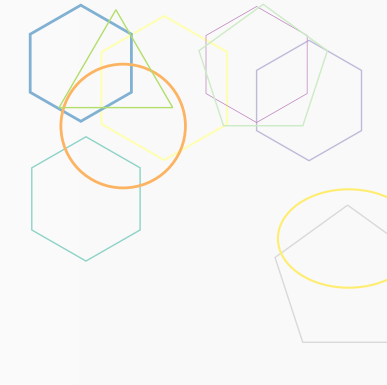[{"shape": "hexagon", "thickness": 1, "radius": 0.81, "center": [0.222, 0.483]}, {"shape": "hexagon", "thickness": 1.5, "radius": 0.94, "center": [0.424, 0.771]}, {"shape": "hexagon", "thickness": 1, "radius": 0.78, "center": [0.798, 0.739]}, {"shape": "hexagon", "thickness": 2, "radius": 0.75, "center": [0.208, 0.836]}, {"shape": "circle", "thickness": 2, "radius": 0.8, "center": [0.318, 0.673]}, {"shape": "triangle", "thickness": 1, "radius": 0.85, "center": [0.299, 0.805]}, {"shape": "pentagon", "thickness": 1, "radius": 0.98, "center": [0.897, 0.27]}, {"shape": "hexagon", "thickness": 0.5, "radius": 0.75, "center": [0.662, 0.832]}, {"shape": "pentagon", "thickness": 1, "radius": 0.87, "center": [0.679, 0.814]}, {"shape": "oval", "thickness": 1.5, "radius": 0.91, "center": [0.9, 0.38]}]